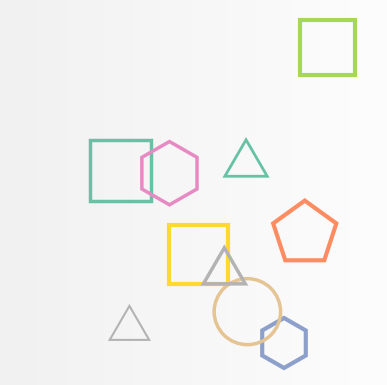[{"shape": "triangle", "thickness": 2, "radius": 0.32, "center": [0.635, 0.574]}, {"shape": "square", "thickness": 2.5, "radius": 0.4, "center": [0.31, 0.557]}, {"shape": "pentagon", "thickness": 3, "radius": 0.43, "center": [0.786, 0.393]}, {"shape": "hexagon", "thickness": 3, "radius": 0.32, "center": [0.733, 0.109]}, {"shape": "hexagon", "thickness": 2.5, "radius": 0.41, "center": [0.437, 0.55]}, {"shape": "square", "thickness": 3, "radius": 0.35, "center": [0.846, 0.877]}, {"shape": "square", "thickness": 3, "radius": 0.38, "center": [0.512, 0.339]}, {"shape": "circle", "thickness": 2.5, "radius": 0.43, "center": [0.638, 0.191]}, {"shape": "triangle", "thickness": 1.5, "radius": 0.29, "center": [0.334, 0.147]}, {"shape": "triangle", "thickness": 2.5, "radius": 0.31, "center": [0.579, 0.294]}]